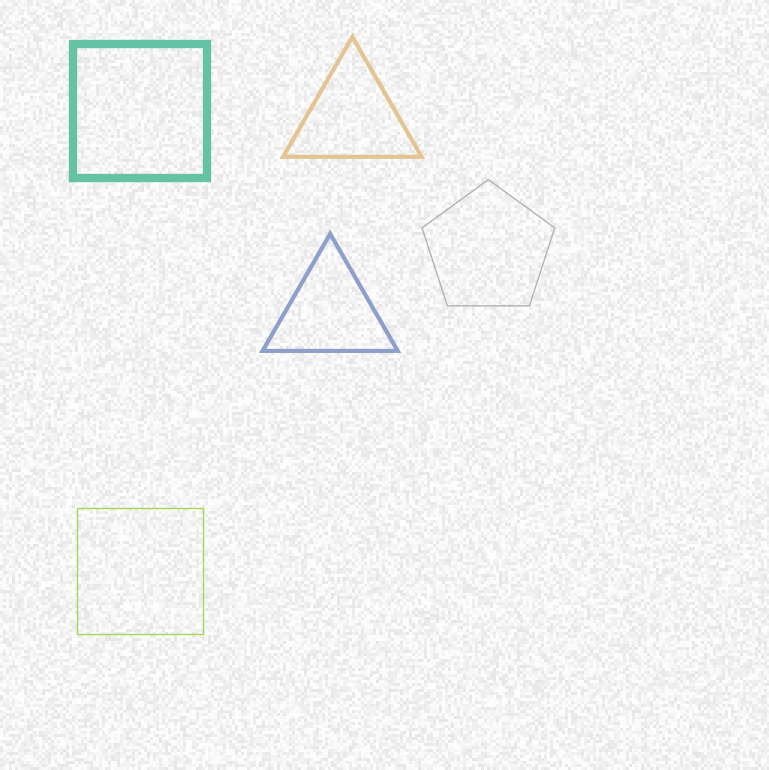[{"shape": "square", "thickness": 3, "radius": 0.44, "center": [0.182, 0.856]}, {"shape": "triangle", "thickness": 1.5, "radius": 0.51, "center": [0.429, 0.595]}, {"shape": "square", "thickness": 0.5, "radius": 0.41, "center": [0.182, 0.258]}, {"shape": "triangle", "thickness": 1.5, "radius": 0.52, "center": [0.458, 0.848]}, {"shape": "pentagon", "thickness": 0.5, "radius": 0.45, "center": [0.634, 0.676]}]